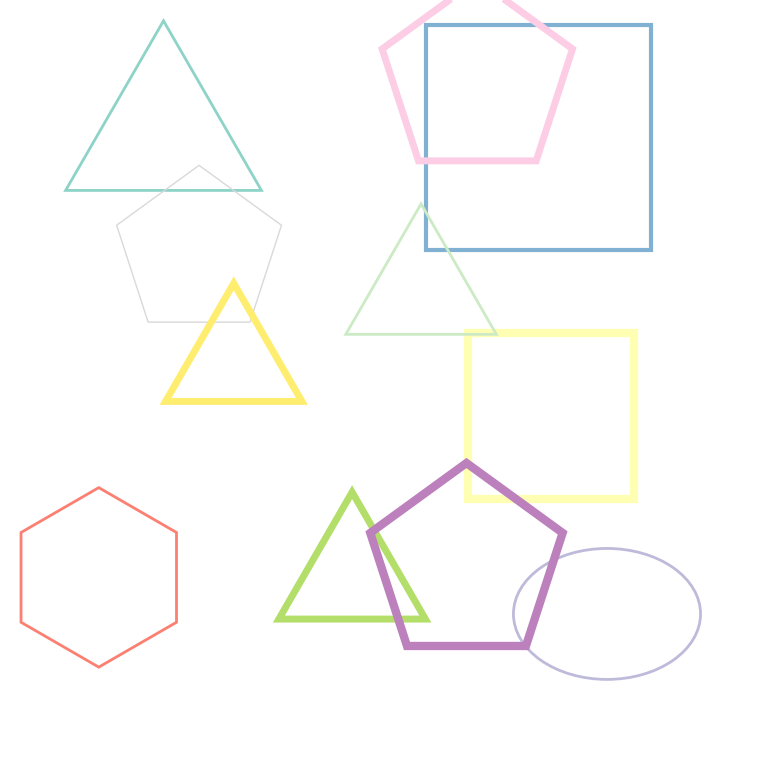[{"shape": "triangle", "thickness": 1, "radius": 0.73, "center": [0.212, 0.826]}, {"shape": "square", "thickness": 3, "radius": 0.54, "center": [0.716, 0.46]}, {"shape": "oval", "thickness": 1, "radius": 0.61, "center": [0.788, 0.203]}, {"shape": "hexagon", "thickness": 1, "radius": 0.58, "center": [0.128, 0.25]}, {"shape": "square", "thickness": 1.5, "radius": 0.73, "center": [0.7, 0.821]}, {"shape": "triangle", "thickness": 2.5, "radius": 0.55, "center": [0.457, 0.251]}, {"shape": "pentagon", "thickness": 2.5, "radius": 0.65, "center": [0.62, 0.896]}, {"shape": "pentagon", "thickness": 0.5, "radius": 0.56, "center": [0.259, 0.673]}, {"shape": "pentagon", "thickness": 3, "radius": 0.66, "center": [0.606, 0.267]}, {"shape": "triangle", "thickness": 1, "radius": 0.56, "center": [0.547, 0.622]}, {"shape": "triangle", "thickness": 2.5, "radius": 0.51, "center": [0.304, 0.53]}]